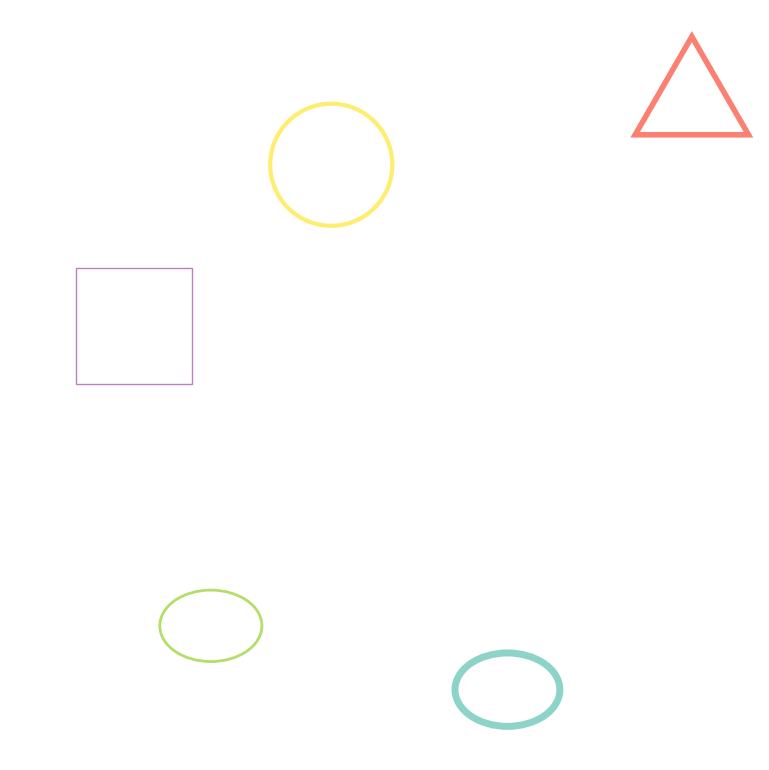[{"shape": "oval", "thickness": 2.5, "radius": 0.34, "center": [0.659, 0.104]}, {"shape": "triangle", "thickness": 2, "radius": 0.43, "center": [0.898, 0.867]}, {"shape": "oval", "thickness": 1, "radius": 0.33, "center": [0.274, 0.187]}, {"shape": "square", "thickness": 0.5, "radius": 0.38, "center": [0.174, 0.576]}, {"shape": "circle", "thickness": 1.5, "radius": 0.4, "center": [0.43, 0.786]}]